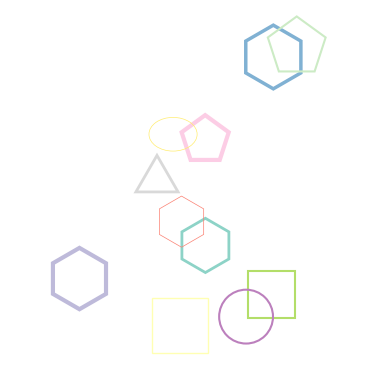[{"shape": "hexagon", "thickness": 2, "radius": 0.35, "center": [0.534, 0.363]}, {"shape": "square", "thickness": 1, "radius": 0.36, "center": [0.467, 0.155]}, {"shape": "hexagon", "thickness": 3, "radius": 0.4, "center": [0.206, 0.276]}, {"shape": "hexagon", "thickness": 0.5, "radius": 0.33, "center": [0.472, 0.424]}, {"shape": "hexagon", "thickness": 2.5, "radius": 0.41, "center": [0.71, 0.852]}, {"shape": "square", "thickness": 1.5, "radius": 0.3, "center": [0.706, 0.234]}, {"shape": "pentagon", "thickness": 3, "radius": 0.32, "center": [0.533, 0.637]}, {"shape": "triangle", "thickness": 2, "radius": 0.32, "center": [0.408, 0.533]}, {"shape": "circle", "thickness": 1.5, "radius": 0.35, "center": [0.639, 0.178]}, {"shape": "pentagon", "thickness": 1.5, "radius": 0.39, "center": [0.771, 0.878]}, {"shape": "oval", "thickness": 0.5, "radius": 0.31, "center": [0.449, 0.651]}]